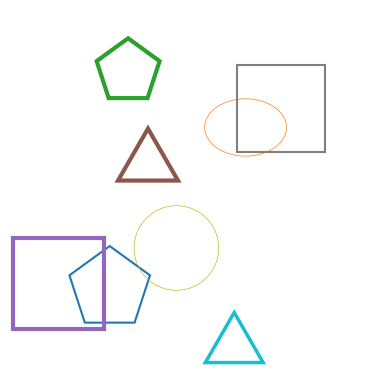[{"shape": "pentagon", "thickness": 1.5, "radius": 0.55, "center": [0.285, 0.251]}, {"shape": "oval", "thickness": 0.5, "radius": 0.53, "center": [0.638, 0.669]}, {"shape": "pentagon", "thickness": 3, "radius": 0.43, "center": [0.333, 0.815]}, {"shape": "square", "thickness": 3, "radius": 0.59, "center": [0.151, 0.264]}, {"shape": "triangle", "thickness": 3, "radius": 0.45, "center": [0.384, 0.576]}, {"shape": "square", "thickness": 1.5, "radius": 0.57, "center": [0.73, 0.718]}, {"shape": "circle", "thickness": 0.5, "radius": 0.55, "center": [0.458, 0.356]}, {"shape": "triangle", "thickness": 2.5, "radius": 0.43, "center": [0.608, 0.102]}]